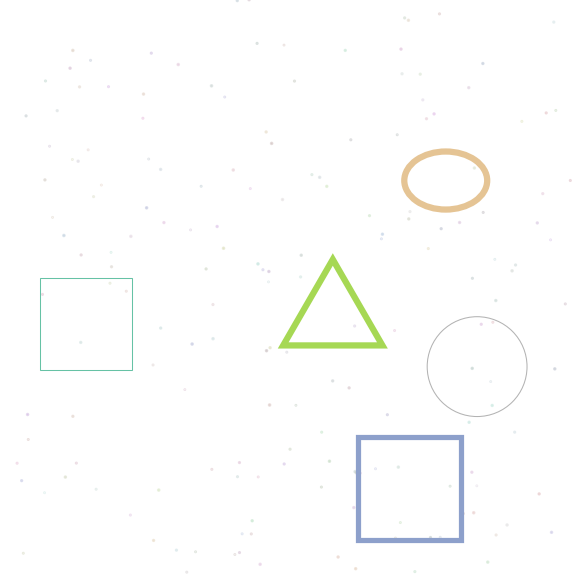[{"shape": "square", "thickness": 0.5, "radius": 0.4, "center": [0.149, 0.438]}, {"shape": "square", "thickness": 2.5, "radius": 0.45, "center": [0.709, 0.153]}, {"shape": "triangle", "thickness": 3, "radius": 0.5, "center": [0.576, 0.451]}, {"shape": "oval", "thickness": 3, "radius": 0.36, "center": [0.772, 0.687]}, {"shape": "circle", "thickness": 0.5, "radius": 0.43, "center": [0.826, 0.364]}]